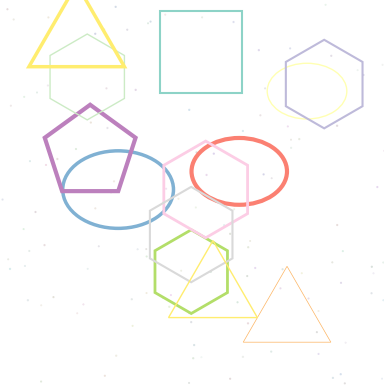[{"shape": "square", "thickness": 1.5, "radius": 0.53, "center": [0.523, 0.865]}, {"shape": "oval", "thickness": 1, "radius": 0.52, "center": [0.797, 0.763]}, {"shape": "hexagon", "thickness": 1.5, "radius": 0.57, "center": [0.842, 0.782]}, {"shape": "oval", "thickness": 3, "radius": 0.62, "center": [0.621, 0.555]}, {"shape": "oval", "thickness": 2.5, "radius": 0.72, "center": [0.307, 0.508]}, {"shape": "triangle", "thickness": 0.5, "radius": 0.66, "center": [0.746, 0.177]}, {"shape": "hexagon", "thickness": 2, "radius": 0.54, "center": [0.497, 0.294]}, {"shape": "hexagon", "thickness": 2, "radius": 0.63, "center": [0.534, 0.508]}, {"shape": "hexagon", "thickness": 1.5, "radius": 0.62, "center": [0.497, 0.391]}, {"shape": "pentagon", "thickness": 3, "radius": 0.62, "center": [0.234, 0.604]}, {"shape": "hexagon", "thickness": 1, "radius": 0.56, "center": [0.227, 0.8]}, {"shape": "triangle", "thickness": 2.5, "radius": 0.72, "center": [0.199, 0.898]}, {"shape": "triangle", "thickness": 1, "radius": 0.67, "center": [0.553, 0.242]}]